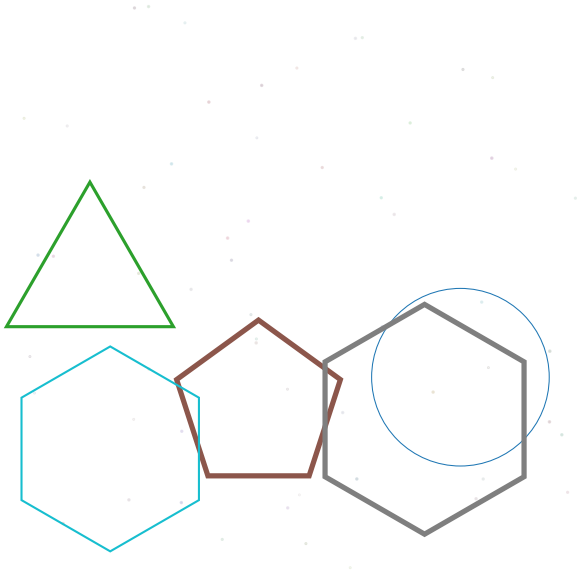[{"shape": "circle", "thickness": 0.5, "radius": 0.77, "center": [0.797, 0.346]}, {"shape": "triangle", "thickness": 1.5, "radius": 0.83, "center": [0.156, 0.517]}, {"shape": "pentagon", "thickness": 2.5, "radius": 0.75, "center": [0.448, 0.296]}, {"shape": "hexagon", "thickness": 2.5, "radius": 0.99, "center": [0.735, 0.273]}, {"shape": "hexagon", "thickness": 1, "radius": 0.89, "center": [0.191, 0.222]}]